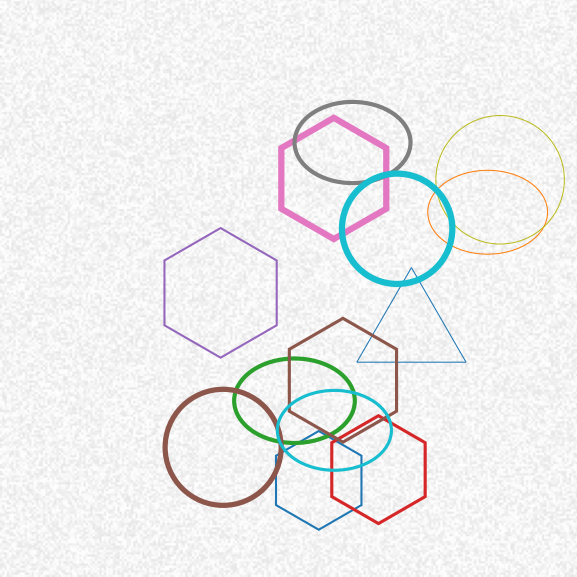[{"shape": "triangle", "thickness": 0.5, "radius": 0.55, "center": [0.712, 0.427]}, {"shape": "hexagon", "thickness": 1, "radius": 0.43, "center": [0.552, 0.167]}, {"shape": "oval", "thickness": 0.5, "radius": 0.52, "center": [0.844, 0.632]}, {"shape": "oval", "thickness": 2, "radius": 0.52, "center": [0.51, 0.305]}, {"shape": "hexagon", "thickness": 1.5, "radius": 0.47, "center": [0.655, 0.186]}, {"shape": "hexagon", "thickness": 1, "radius": 0.56, "center": [0.382, 0.492]}, {"shape": "hexagon", "thickness": 1.5, "radius": 0.54, "center": [0.594, 0.341]}, {"shape": "circle", "thickness": 2.5, "radius": 0.5, "center": [0.386, 0.225]}, {"shape": "hexagon", "thickness": 3, "radius": 0.52, "center": [0.578, 0.69]}, {"shape": "oval", "thickness": 2, "radius": 0.5, "center": [0.61, 0.752]}, {"shape": "circle", "thickness": 0.5, "radius": 0.56, "center": [0.866, 0.688]}, {"shape": "oval", "thickness": 1.5, "radius": 0.49, "center": [0.579, 0.254]}, {"shape": "circle", "thickness": 3, "radius": 0.48, "center": [0.688, 0.603]}]